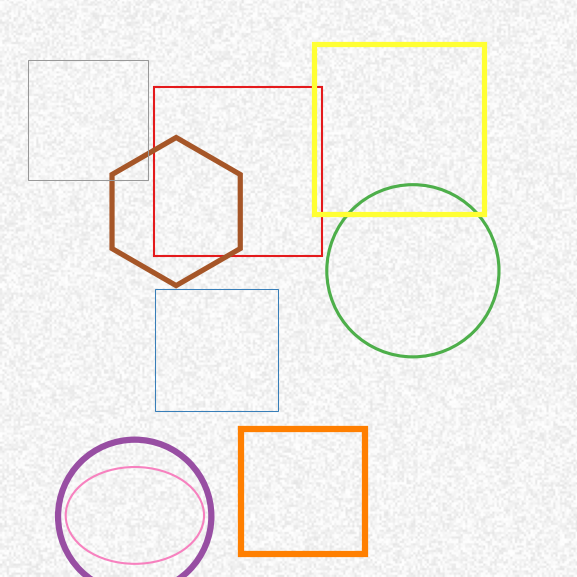[{"shape": "square", "thickness": 1, "radius": 0.73, "center": [0.412, 0.702]}, {"shape": "square", "thickness": 0.5, "radius": 0.53, "center": [0.375, 0.393]}, {"shape": "circle", "thickness": 1.5, "radius": 0.75, "center": [0.715, 0.53]}, {"shape": "circle", "thickness": 3, "radius": 0.66, "center": [0.233, 0.105]}, {"shape": "square", "thickness": 3, "radius": 0.54, "center": [0.525, 0.148]}, {"shape": "square", "thickness": 2.5, "radius": 0.74, "center": [0.691, 0.776]}, {"shape": "hexagon", "thickness": 2.5, "radius": 0.64, "center": [0.305, 0.633]}, {"shape": "oval", "thickness": 1, "radius": 0.6, "center": [0.234, 0.107]}, {"shape": "square", "thickness": 0.5, "radius": 0.52, "center": [0.153, 0.792]}]